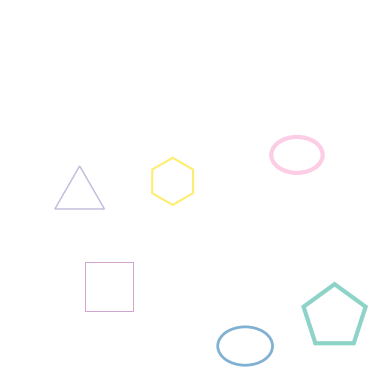[{"shape": "pentagon", "thickness": 3, "radius": 0.42, "center": [0.869, 0.177]}, {"shape": "triangle", "thickness": 1, "radius": 0.37, "center": [0.207, 0.494]}, {"shape": "oval", "thickness": 2, "radius": 0.36, "center": [0.637, 0.101]}, {"shape": "oval", "thickness": 3, "radius": 0.33, "center": [0.771, 0.598]}, {"shape": "square", "thickness": 0.5, "radius": 0.31, "center": [0.284, 0.256]}, {"shape": "hexagon", "thickness": 1.5, "radius": 0.31, "center": [0.448, 0.529]}]